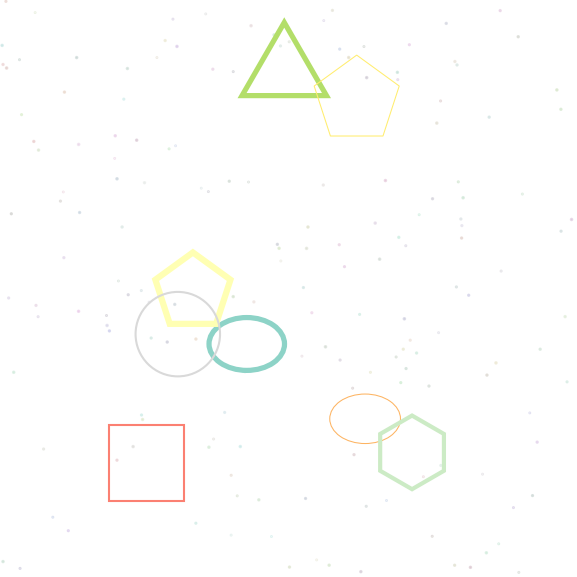[{"shape": "oval", "thickness": 2.5, "radius": 0.33, "center": [0.427, 0.404]}, {"shape": "pentagon", "thickness": 3, "radius": 0.34, "center": [0.334, 0.494]}, {"shape": "square", "thickness": 1, "radius": 0.33, "center": [0.253, 0.197]}, {"shape": "oval", "thickness": 0.5, "radius": 0.31, "center": [0.632, 0.274]}, {"shape": "triangle", "thickness": 2.5, "radius": 0.42, "center": [0.492, 0.876]}, {"shape": "circle", "thickness": 1, "radius": 0.37, "center": [0.308, 0.421]}, {"shape": "hexagon", "thickness": 2, "radius": 0.32, "center": [0.713, 0.216]}, {"shape": "pentagon", "thickness": 0.5, "radius": 0.39, "center": [0.618, 0.826]}]